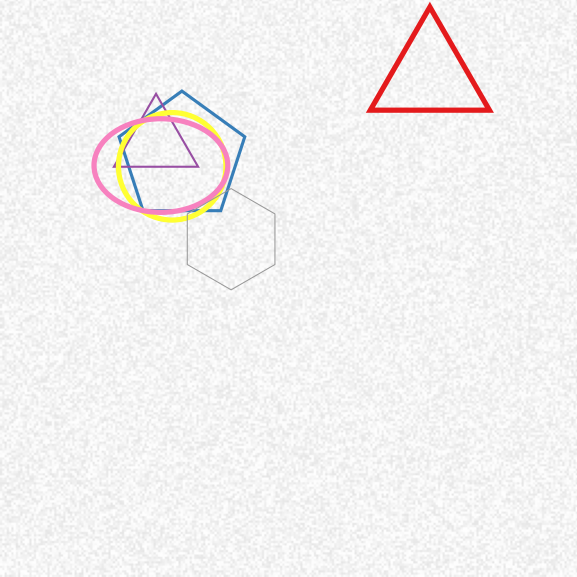[{"shape": "triangle", "thickness": 2.5, "radius": 0.6, "center": [0.744, 0.868]}, {"shape": "pentagon", "thickness": 1.5, "radius": 0.57, "center": [0.315, 0.727]}, {"shape": "triangle", "thickness": 1, "radius": 0.42, "center": [0.27, 0.752]}, {"shape": "circle", "thickness": 2.5, "radius": 0.47, "center": [0.298, 0.711]}, {"shape": "oval", "thickness": 2.5, "radius": 0.58, "center": [0.279, 0.712]}, {"shape": "hexagon", "thickness": 0.5, "radius": 0.44, "center": [0.4, 0.585]}]